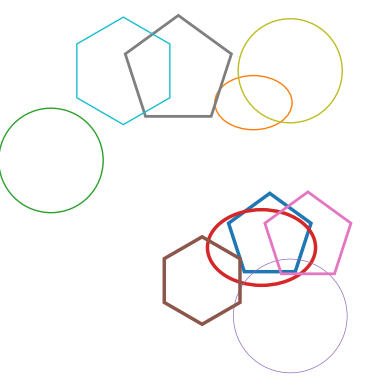[{"shape": "pentagon", "thickness": 2.5, "radius": 0.56, "center": [0.701, 0.385]}, {"shape": "oval", "thickness": 1, "radius": 0.5, "center": [0.658, 0.733]}, {"shape": "circle", "thickness": 1, "radius": 0.68, "center": [0.132, 0.583]}, {"shape": "oval", "thickness": 2.5, "radius": 0.7, "center": [0.679, 0.357]}, {"shape": "circle", "thickness": 0.5, "radius": 0.74, "center": [0.754, 0.179]}, {"shape": "hexagon", "thickness": 2.5, "radius": 0.57, "center": [0.525, 0.271]}, {"shape": "pentagon", "thickness": 2, "radius": 0.59, "center": [0.8, 0.384]}, {"shape": "pentagon", "thickness": 2, "radius": 0.72, "center": [0.463, 0.815]}, {"shape": "circle", "thickness": 1, "radius": 0.68, "center": [0.754, 0.816]}, {"shape": "hexagon", "thickness": 1, "radius": 0.7, "center": [0.32, 0.816]}]